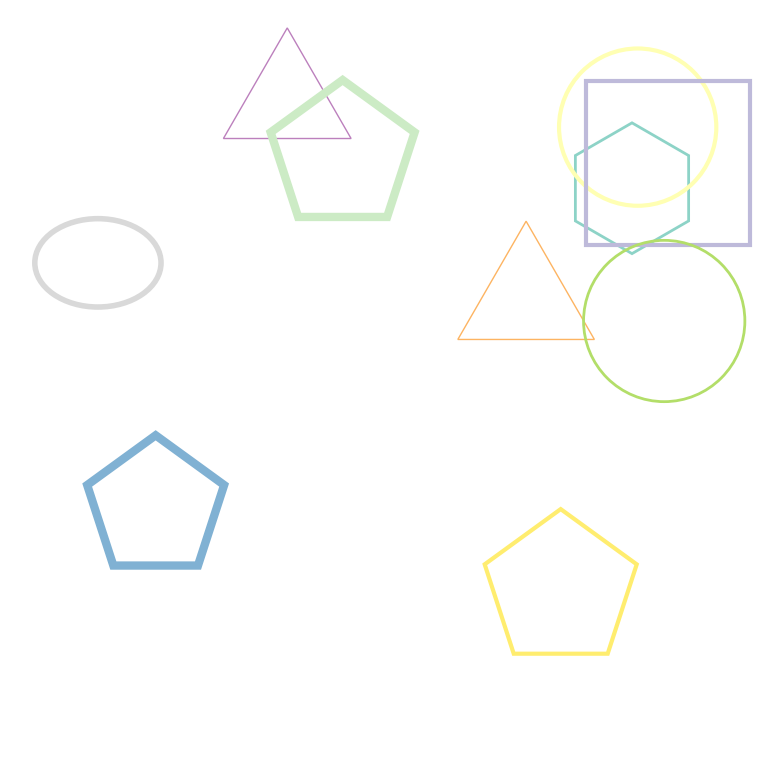[{"shape": "hexagon", "thickness": 1, "radius": 0.42, "center": [0.821, 0.756]}, {"shape": "circle", "thickness": 1.5, "radius": 0.51, "center": [0.828, 0.835]}, {"shape": "square", "thickness": 1.5, "radius": 0.53, "center": [0.868, 0.789]}, {"shape": "pentagon", "thickness": 3, "radius": 0.47, "center": [0.202, 0.341]}, {"shape": "triangle", "thickness": 0.5, "radius": 0.51, "center": [0.683, 0.61]}, {"shape": "circle", "thickness": 1, "radius": 0.52, "center": [0.863, 0.583]}, {"shape": "oval", "thickness": 2, "radius": 0.41, "center": [0.127, 0.659]}, {"shape": "triangle", "thickness": 0.5, "radius": 0.48, "center": [0.373, 0.868]}, {"shape": "pentagon", "thickness": 3, "radius": 0.49, "center": [0.445, 0.798]}, {"shape": "pentagon", "thickness": 1.5, "radius": 0.52, "center": [0.728, 0.235]}]